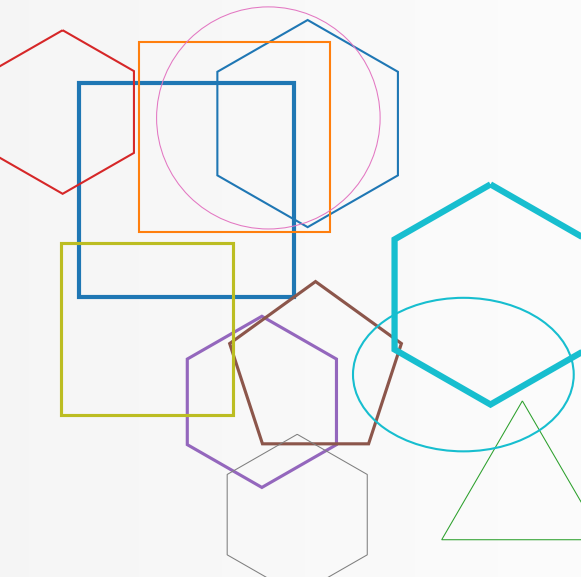[{"shape": "hexagon", "thickness": 1, "radius": 0.9, "center": [0.529, 0.785]}, {"shape": "square", "thickness": 2, "radius": 0.92, "center": [0.321, 0.67]}, {"shape": "square", "thickness": 1, "radius": 0.82, "center": [0.404, 0.762]}, {"shape": "triangle", "thickness": 0.5, "radius": 0.8, "center": [0.899, 0.145]}, {"shape": "hexagon", "thickness": 1, "radius": 0.71, "center": [0.108, 0.805]}, {"shape": "hexagon", "thickness": 1.5, "radius": 0.74, "center": [0.451, 0.303]}, {"shape": "pentagon", "thickness": 1.5, "radius": 0.78, "center": [0.543, 0.356]}, {"shape": "circle", "thickness": 0.5, "radius": 0.96, "center": [0.462, 0.795]}, {"shape": "hexagon", "thickness": 0.5, "radius": 0.7, "center": [0.511, 0.108]}, {"shape": "square", "thickness": 1.5, "radius": 0.74, "center": [0.253, 0.43]}, {"shape": "hexagon", "thickness": 3, "radius": 0.95, "center": [0.844, 0.489]}, {"shape": "oval", "thickness": 1, "radius": 0.95, "center": [0.797, 0.351]}]